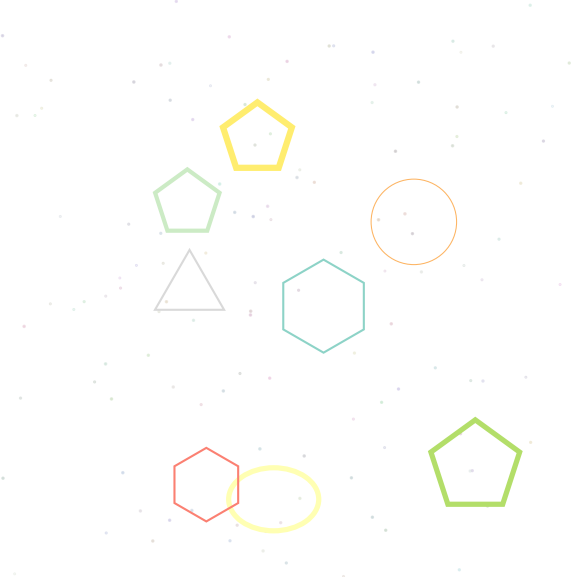[{"shape": "hexagon", "thickness": 1, "radius": 0.4, "center": [0.56, 0.469]}, {"shape": "oval", "thickness": 2.5, "radius": 0.39, "center": [0.474, 0.135]}, {"shape": "hexagon", "thickness": 1, "radius": 0.32, "center": [0.357, 0.16]}, {"shape": "circle", "thickness": 0.5, "radius": 0.37, "center": [0.717, 0.615]}, {"shape": "pentagon", "thickness": 2.5, "radius": 0.4, "center": [0.823, 0.191]}, {"shape": "triangle", "thickness": 1, "radius": 0.35, "center": [0.328, 0.497]}, {"shape": "pentagon", "thickness": 2, "radius": 0.29, "center": [0.324, 0.647]}, {"shape": "pentagon", "thickness": 3, "radius": 0.31, "center": [0.446, 0.759]}]